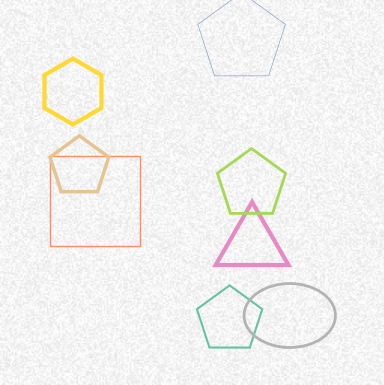[{"shape": "pentagon", "thickness": 1.5, "radius": 0.45, "center": [0.596, 0.169]}, {"shape": "square", "thickness": 1, "radius": 0.58, "center": [0.246, 0.478]}, {"shape": "pentagon", "thickness": 0.5, "radius": 0.6, "center": [0.628, 0.9]}, {"shape": "triangle", "thickness": 3, "radius": 0.55, "center": [0.655, 0.366]}, {"shape": "pentagon", "thickness": 2, "radius": 0.47, "center": [0.653, 0.521]}, {"shape": "hexagon", "thickness": 3, "radius": 0.43, "center": [0.189, 0.762]}, {"shape": "pentagon", "thickness": 2.5, "radius": 0.4, "center": [0.206, 0.567]}, {"shape": "oval", "thickness": 2, "radius": 0.59, "center": [0.753, 0.18]}]